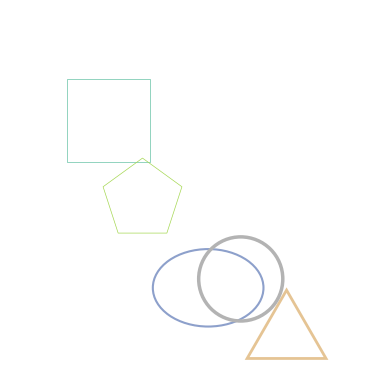[{"shape": "square", "thickness": 0.5, "radius": 0.54, "center": [0.282, 0.687]}, {"shape": "oval", "thickness": 1.5, "radius": 0.72, "center": [0.541, 0.252]}, {"shape": "pentagon", "thickness": 0.5, "radius": 0.54, "center": [0.37, 0.482]}, {"shape": "triangle", "thickness": 2, "radius": 0.59, "center": [0.744, 0.128]}, {"shape": "circle", "thickness": 2.5, "radius": 0.55, "center": [0.625, 0.275]}]